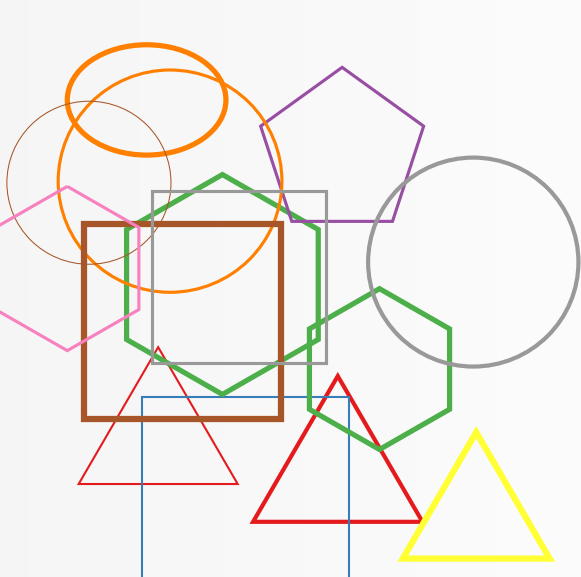[{"shape": "triangle", "thickness": 1, "radius": 0.79, "center": [0.272, 0.24]}, {"shape": "triangle", "thickness": 2, "radius": 0.84, "center": [0.581, 0.18]}, {"shape": "square", "thickness": 1, "radius": 0.89, "center": [0.423, 0.133]}, {"shape": "hexagon", "thickness": 2.5, "radius": 0.95, "center": [0.383, 0.507]}, {"shape": "hexagon", "thickness": 2.5, "radius": 0.7, "center": [0.653, 0.36]}, {"shape": "pentagon", "thickness": 1.5, "radius": 0.74, "center": [0.589, 0.735]}, {"shape": "oval", "thickness": 2.5, "radius": 0.68, "center": [0.252, 0.826]}, {"shape": "circle", "thickness": 1.5, "radius": 0.96, "center": [0.293, 0.685]}, {"shape": "triangle", "thickness": 3, "radius": 0.73, "center": [0.819, 0.105]}, {"shape": "circle", "thickness": 0.5, "radius": 0.71, "center": [0.153, 0.683]}, {"shape": "square", "thickness": 3, "radius": 0.84, "center": [0.314, 0.443]}, {"shape": "hexagon", "thickness": 1.5, "radius": 0.71, "center": [0.116, 0.534]}, {"shape": "circle", "thickness": 2, "radius": 0.9, "center": [0.814, 0.545]}, {"shape": "square", "thickness": 1.5, "radius": 0.75, "center": [0.411, 0.519]}]